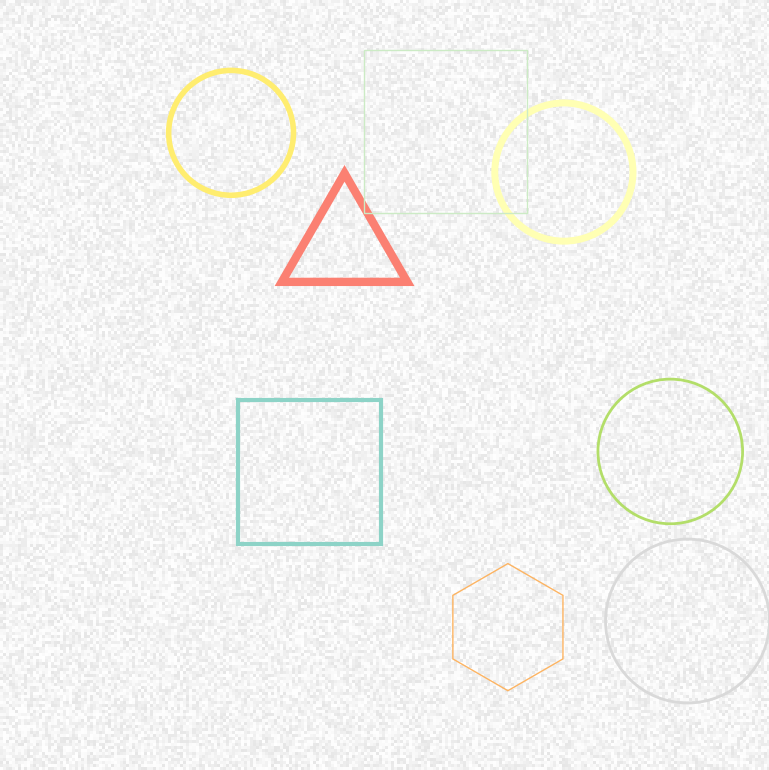[{"shape": "square", "thickness": 1.5, "radius": 0.47, "center": [0.402, 0.387]}, {"shape": "circle", "thickness": 2.5, "radius": 0.45, "center": [0.732, 0.777]}, {"shape": "triangle", "thickness": 3, "radius": 0.47, "center": [0.447, 0.681]}, {"shape": "hexagon", "thickness": 0.5, "radius": 0.41, "center": [0.66, 0.186]}, {"shape": "circle", "thickness": 1, "radius": 0.47, "center": [0.87, 0.414]}, {"shape": "circle", "thickness": 1, "radius": 0.53, "center": [0.893, 0.193]}, {"shape": "square", "thickness": 0.5, "radius": 0.53, "center": [0.578, 0.829]}, {"shape": "circle", "thickness": 2, "radius": 0.41, "center": [0.3, 0.828]}]